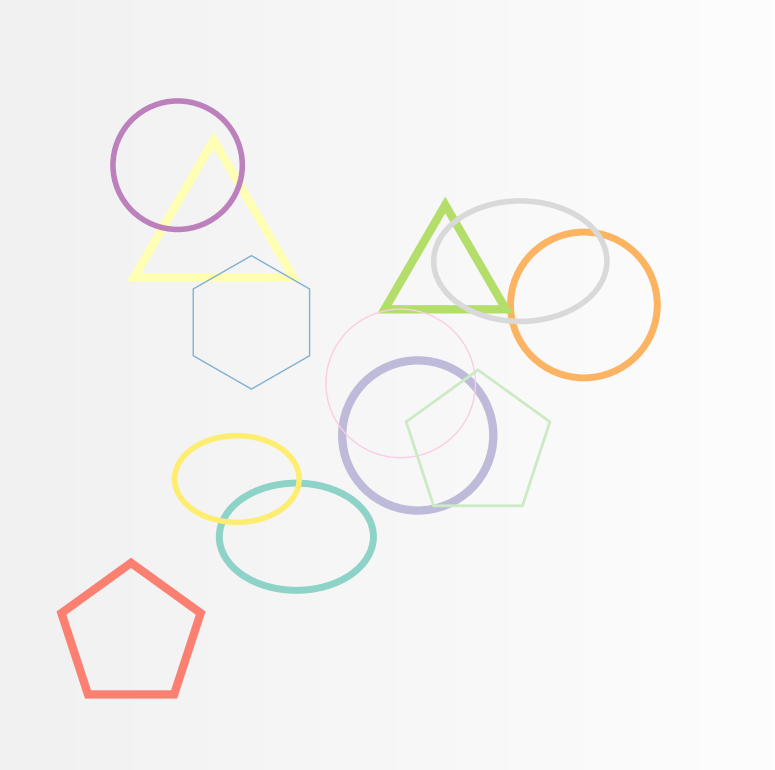[{"shape": "oval", "thickness": 2.5, "radius": 0.5, "center": [0.382, 0.303]}, {"shape": "triangle", "thickness": 3, "radius": 0.59, "center": [0.276, 0.699]}, {"shape": "circle", "thickness": 3, "radius": 0.49, "center": [0.539, 0.434]}, {"shape": "pentagon", "thickness": 3, "radius": 0.47, "center": [0.169, 0.175]}, {"shape": "hexagon", "thickness": 0.5, "radius": 0.43, "center": [0.324, 0.581]}, {"shape": "circle", "thickness": 2.5, "radius": 0.47, "center": [0.753, 0.604]}, {"shape": "triangle", "thickness": 3, "radius": 0.45, "center": [0.575, 0.643]}, {"shape": "circle", "thickness": 0.5, "radius": 0.48, "center": [0.517, 0.502]}, {"shape": "oval", "thickness": 2, "radius": 0.56, "center": [0.671, 0.661]}, {"shape": "circle", "thickness": 2, "radius": 0.42, "center": [0.229, 0.785]}, {"shape": "pentagon", "thickness": 1, "radius": 0.49, "center": [0.617, 0.422]}, {"shape": "oval", "thickness": 2, "radius": 0.4, "center": [0.306, 0.378]}]